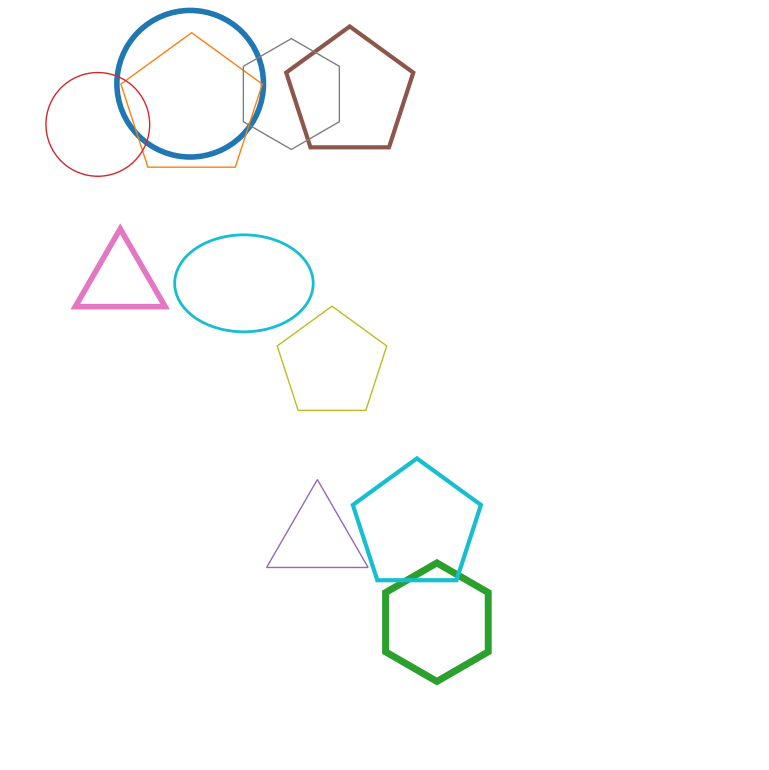[{"shape": "circle", "thickness": 2, "radius": 0.48, "center": [0.247, 0.891]}, {"shape": "pentagon", "thickness": 0.5, "radius": 0.48, "center": [0.249, 0.861]}, {"shape": "hexagon", "thickness": 2.5, "radius": 0.38, "center": [0.567, 0.192]}, {"shape": "circle", "thickness": 0.5, "radius": 0.34, "center": [0.127, 0.838]}, {"shape": "triangle", "thickness": 0.5, "radius": 0.38, "center": [0.412, 0.301]}, {"shape": "pentagon", "thickness": 1.5, "radius": 0.43, "center": [0.454, 0.879]}, {"shape": "triangle", "thickness": 2, "radius": 0.34, "center": [0.156, 0.635]}, {"shape": "hexagon", "thickness": 0.5, "radius": 0.36, "center": [0.378, 0.878]}, {"shape": "pentagon", "thickness": 0.5, "radius": 0.37, "center": [0.431, 0.528]}, {"shape": "pentagon", "thickness": 1.5, "radius": 0.44, "center": [0.541, 0.317]}, {"shape": "oval", "thickness": 1, "radius": 0.45, "center": [0.317, 0.632]}]